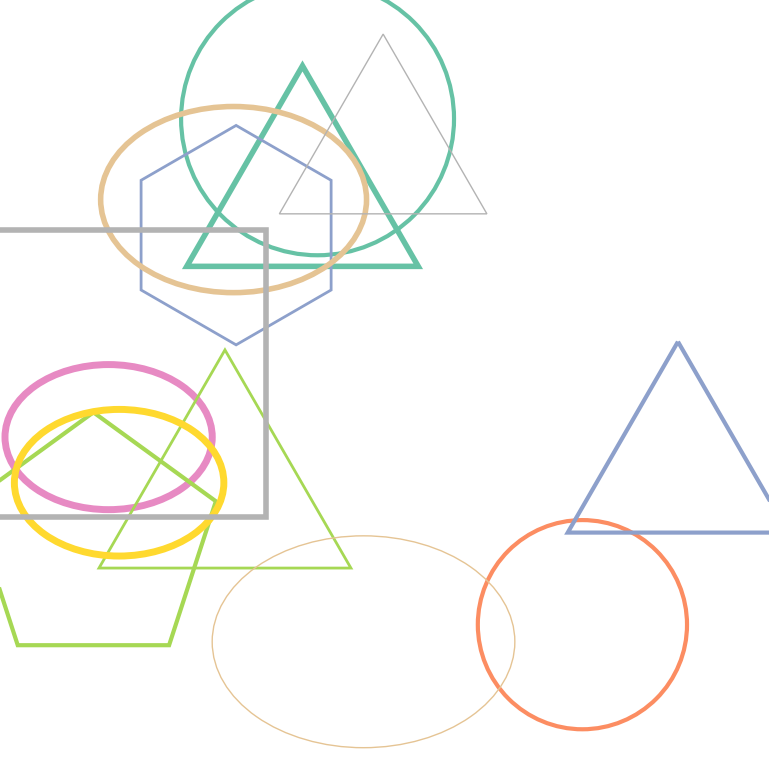[{"shape": "circle", "thickness": 1.5, "radius": 0.89, "center": [0.412, 0.846]}, {"shape": "triangle", "thickness": 2, "radius": 0.87, "center": [0.393, 0.741]}, {"shape": "circle", "thickness": 1.5, "radius": 0.68, "center": [0.756, 0.189]}, {"shape": "hexagon", "thickness": 1, "radius": 0.71, "center": [0.307, 0.695]}, {"shape": "triangle", "thickness": 1.5, "radius": 0.83, "center": [0.88, 0.391]}, {"shape": "oval", "thickness": 2.5, "radius": 0.67, "center": [0.141, 0.432]}, {"shape": "triangle", "thickness": 1, "radius": 0.94, "center": [0.292, 0.357]}, {"shape": "pentagon", "thickness": 1.5, "radius": 0.84, "center": [0.121, 0.297]}, {"shape": "oval", "thickness": 2.5, "radius": 0.68, "center": [0.155, 0.373]}, {"shape": "oval", "thickness": 2, "radius": 0.86, "center": [0.303, 0.741]}, {"shape": "oval", "thickness": 0.5, "radius": 0.98, "center": [0.472, 0.167]}, {"shape": "square", "thickness": 2, "radius": 0.93, "center": [0.159, 0.515]}, {"shape": "triangle", "thickness": 0.5, "radius": 0.78, "center": [0.498, 0.8]}]